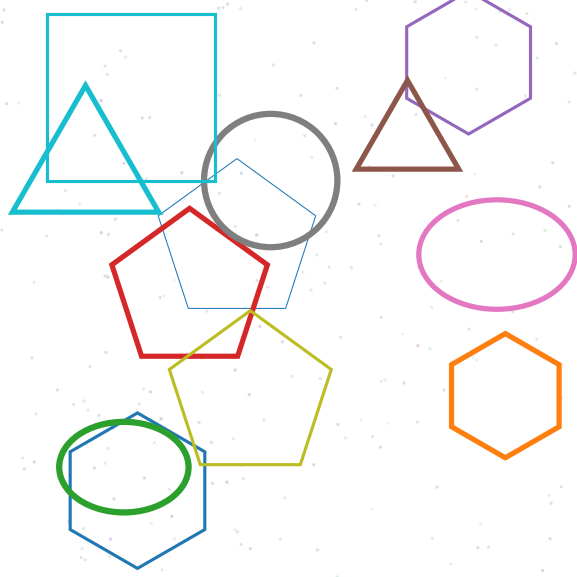[{"shape": "hexagon", "thickness": 1.5, "radius": 0.67, "center": [0.238, 0.149]}, {"shape": "pentagon", "thickness": 0.5, "radius": 0.72, "center": [0.41, 0.581]}, {"shape": "hexagon", "thickness": 2.5, "radius": 0.54, "center": [0.875, 0.314]}, {"shape": "oval", "thickness": 3, "radius": 0.56, "center": [0.215, 0.19]}, {"shape": "pentagon", "thickness": 2.5, "radius": 0.71, "center": [0.328, 0.497]}, {"shape": "hexagon", "thickness": 1.5, "radius": 0.62, "center": [0.811, 0.891]}, {"shape": "triangle", "thickness": 2.5, "radius": 0.51, "center": [0.706, 0.757]}, {"shape": "oval", "thickness": 2.5, "radius": 0.68, "center": [0.861, 0.558]}, {"shape": "circle", "thickness": 3, "radius": 0.58, "center": [0.469, 0.687]}, {"shape": "pentagon", "thickness": 1.5, "radius": 0.74, "center": [0.433, 0.314]}, {"shape": "triangle", "thickness": 2.5, "radius": 0.73, "center": [0.148, 0.705]}, {"shape": "square", "thickness": 1.5, "radius": 0.72, "center": [0.227, 0.83]}]